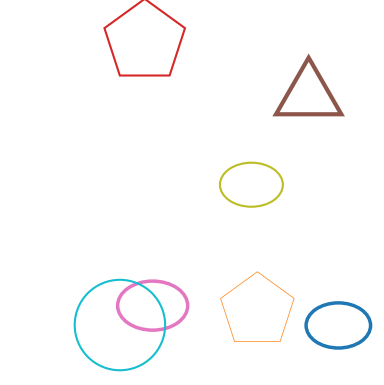[{"shape": "oval", "thickness": 2.5, "radius": 0.42, "center": [0.879, 0.155]}, {"shape": "pentagon", "thickness": 0.5, "radius": 0.5, "center": [0.668, 0.194]}, {"shape": "pentagon", "thickness": 1.5, "radius": 0.55, "center": [0.376, 0.893]}, {"shape": "triangle", "thickness": 3, "radius": 0.49, "center": [0.802, 0.752]}, {"shape": "oval", "thickness": 2.5, "radius": 0.45, "center": [0.397, 0.206]}, {"shape": "oval", "thickness": 1.5, "radius": 0.41, "center": [0.653, 0.52]}, {"shape": "circle", "thickness": 1.5, "radius": 0.59, "center": [0.311, 0.156]}]